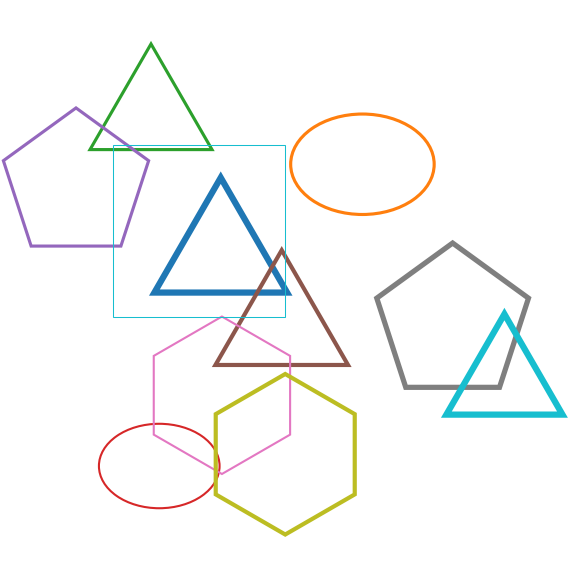[{"shape": "triangle", "thickness": 3, "radius": 0.66, "center": [0.382, 0.559]}, {"shape": "oval", "thickness": 1.5, "radius": 0.62, "center": [0.628, 0.715]}, {"shape": "triangle", "thickness": 1.5, "radius": 0.61, "center": [0.261, 0.801]}, {"shape": "oval", "thickness": 1, "radius": 0.52, "center": [0.276, 0.192]}, {"shape": "pentagon", "thickness": 1.5, "radius": 0.66, "center": [0.132, 0.68]}, {"shape": "triangle", "thickness": 2, "radius": 0.66, "center": [0.488, 0.433]}, {"shape": "hexagon", "thickness": 1, "radius": 0.68, "center": [0.384, 0.315]}, {"shape": "pentagon", "thickness": 2.5, "radius": 0.69, "center": [0.784, 0.44]}, {"shape": "hexagon", "thickness": 2, "radius": 0.69, "center": [0.494, 0.213]}, {"shape": "triangle", "thickness": 3, "radius": 0.58, "center": [0.873, 0.339]}, {"shape": "square", "thickness": 0.5, "radius": 0.74, "center": [0.344, 0.599]}]